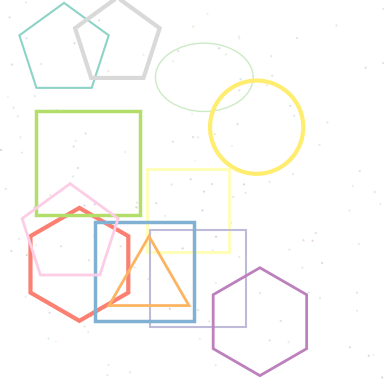[{"shape": "pentagon", "thickness": 1.5, "radius": 0.61, "center": [0.166, 0.87]}, {"shape": "square", "thickness": 2, "radius": 0.53, "center": [0.489, 0.453]}, {"shape": "square", "thickness": 1.5, "radius": 0.63, "center": [0.515, 0.277]}, {"shape": "hexagon", "thickness": 3, "radius": 0.73, "center": [0.206, 0.313]}, {"shape": "square", "thickness": 2.5, "radius": 0.64, "center": [0.376, 0.294]}, {"shape": "triangle", "thickness": 2, "radius": 0.6, "center": [0.387, 0.266]}, {"shape": "square", "thickness": 2.5, "radius": 0.68, "center": [0.228, 0.577]}, {"shape": "pentagon", "thickness": 2, "radius": 0.66, "center": [0.182, 0.392]}, {"shape": "pentagon", "thickness": 3, "radius": 0.58, "center": [0.305, 0.891]}, {"shape": "hexagon", "thickness": 2, "radius": 0.7, "center": [0.675, 0.164]}, {"shape": "oval", "thickness": 1, "radius": 0.63, "center": [0.531, 0.799]}, {"shape": "circle", "thickness": 3, "radius": 0.61, "center": [0.667, 0.67]}]